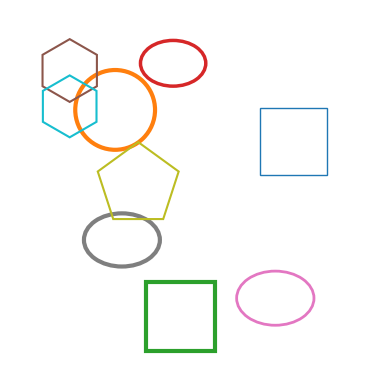[{"shape": "square", "thickness": 1, "radius": 0.44, "center": [0.762, 0.633]}, {"shape": "circle", "thickness": 3, "radius": 0.52, "center": [0.299, 0.715]}, {"shape": "square", "thickness": 3, "radius": 0.45, "center": [0.469, 0.177]}, {"shape": "oval", "thickness": 2.5, "radius": 0.42, "center": [0.45, 0.836]}, {"shape": "hexagon", "thickness": 1.5, "radius": 0.41, "center": [0.181, 0.817]}, {"shape": "oval", "thickness": 2, "radius": 0.5, "center": [0.715, 0.226]}, {"shape": "oval", "thickness": 3, "radius": 0.49, "center": [0.317, 0.377]}, {"shape": "pentagon", "thickness": 1.5, "radius": 0.55, "center": [0.359, 0.52]}, {"shape": "hexagon", "thickness": 1.5, "radius": 0.4, "center": [0.181, 0.724]}]